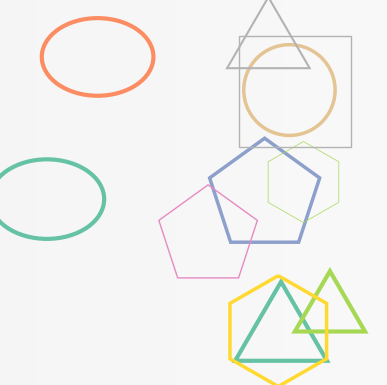[{"shape": "oval", "thickness": 3, "radius": 0.74, "center": [0.121, 0.483]}, {"shape": "triangle", "thickness": 3, "radius": 0.68, "center": [0.725, 0.131]}, {"shape": "oval", "thickness": 3, "radius": 0.72, "center": [0.252, 0.852]}, {"shape": "pentagon", "thickness": 2.5, "radius": 0.75, "center": [0.683, 0.492]}, {"shape": "pentagon", "thickness": 1, "radius": 0.67, "center": [0.537, 0.386]}, {"shape": "hexagon", "thickness": 0.5, "radius": 0.53, "center": [0.783, 0.527]}, {"shape": "triangle", "thickness": 3, "radius": 0.52, "center": [0.851, 0.191]}, {"shape": "hexagon", "thickness": 2.5, "radius": 0.72, "center": [0.718, 0.14]}, {"shape": "circle", "thickness": 2.5, "radius": 0.59, "center": [0.747, 0.766]}, {"shape": "triangle", "thickness": 1.5, "radius": 0.62, "center": [0.693, 0.884]}, {"shape": "square", "thickness": 1, "radius": 0.72, "center": [0.761, 0.762]}]